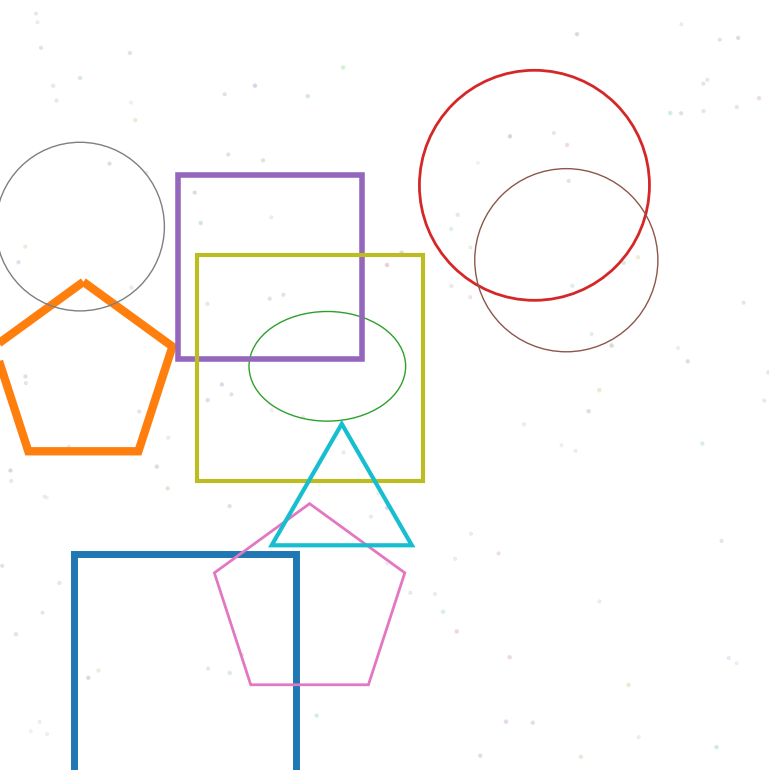[{"shape": "square", "thickness": 2.5, "radius": 0.72, "center": [0.241, 0.137]}, {"shape": "pentagon", "thickness": 3, "radius": 0.61, "center": [0.108, 0.512]}, {"shape": "oval", "thickness": 0.5, "radius": 0.51, "center": [0.425, 0.524]}, {"shape": "circle", "thickness": 1, "radius": 0.75, "center": [0.694, 0.759]}, {"shape": "square", "thickness": 2, "radius": 0.6, "center": [0.351, 0.653]}, {"shape": "circle", "thickness": 0.5, "radius": 0.59, "center": [0.735, 0.662]}, {"shape": "pentagon", "thickness": 1, "radius": 0.65, "center": [0.402, 0.216]}, {"shape": "circle", "thickness": 0.5, "radius": 0.55, "center": [0.104, 0.706]}, {"shape": "square", "thickness": 1.5, "radius": 0.73, "center": [0.403, 0.522]}, {"shape": "triangle", "thickness": 1.5, "radius": 0.53, "center": [0.444, 0.344]}]